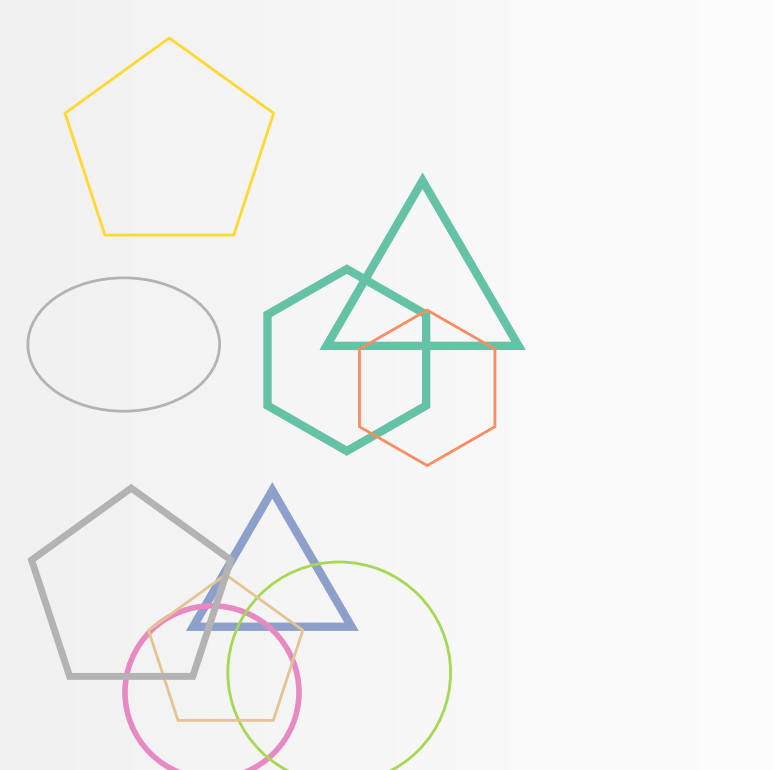[{"shape": "triangle", "thickness": 3, "radius": 0.71, "center": [0.545, 0.622]}, {"shape": "hexagon", "thickness": 3, "radius": 0.59, "center": [0.448, 0.532]}, {"shape": "hexagon", "thickness": 1, "radius": 0.5, "center": [0.551, 0.496]}, {"shape": "triangle", "thickness": 3, "radius": 0.59, "center": [0.351, 0.245]}, {"shape": "circle", "thickness": 2, "radius": 0.56, "center": [0.274, 0.101]}, {"shape": "circle", "thickness": 1, "radius": 0.72, "center": [0.438, 0.126]}, {"shape": "pentagon", "thickness": 1, "radius": 0.71, "center": [0.218, 0.809]}, {"shape": "pentagon", "thickness": 1, "radius": 0.52, "center": [0.291, 0.149]}, {"shape": "oval", "thickness": 1, "radius": 0.62, "center": [0.16, 0.553]}, {"shape": "pentagon", "thickness": 2.5, "radius": 0.68, "center": [0.169, 0.231]}]